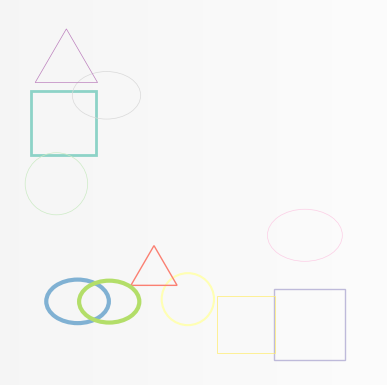[{"shape": "square", "thickness": 2, "radius": 0.42, "center": [0.163, 0.68]}, {"shape": "circle", "thickness": 1.5, "radius": 0.34, "center": [0.485, 0.223]}, {"shape": "square", "thickness": 1, "radius": 0.46, "center": [0.799, 0.157]}, {"shape": "triangle", "thickness": 1, "radius": 0.34, "center": [0.397, 0.293]}, {"shape": "oval", "thickness": 3, "radius": 0.4, "center": [0.2, 0.217]}, {"shape": "oval", "thickness": 3, "radius": 0.39, "center": [0.282, 0.217]}, {"shape": "oval", "thickness": 0.5, "radius": 0.48, "center": [0.787, 0.389]}, {"shape": "oval", "thickness": 0.5, "radius": 0.44, "center": [0.275, 0.752]}, {"shape": "triangle", "thickness": 0.5, "radius": 0.46, "center": [0.171, 0.832]}, {"shape": "circle", "thickness": 0.5, "radius": 0.4, "center": [0.146, 0.523]}, {"shape": "square", "thickness": 0.5, "radius": 0.37, "center": [0.635, 0.158]}]